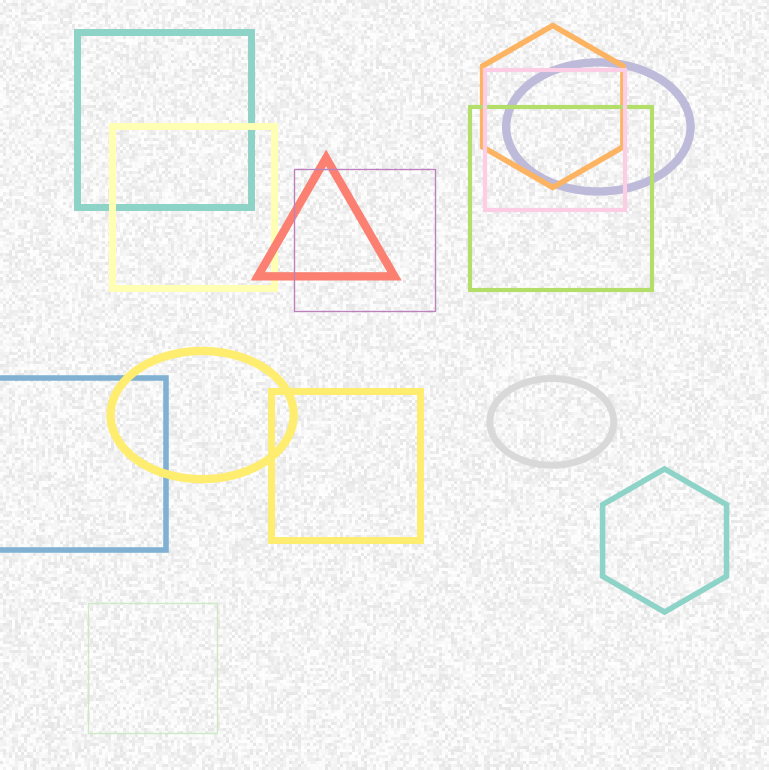[{"shape": "hexagon", "thickness": 2, "radius": 0.46, "center": [0.863, 0.298]}, {"shape": "square", "thickness": 2.5, "radius": 0.57, "center": [0.213, 0.845]}, {"shape": "square", "thickness": 2.5, "radius": 0.53, "center": [0.251, 0.731]}, {"shape": "oval", "thickness": 3, "radius": 0.6, "center": [0.777, 0.835]}, {"shape": "triangle", "thickness": 3, "radius": 0.51, "center": [0.424, 0.692]}, {"shape": "square", "thickness": 2, "radius": 0.56, "center": [0.104, 0.398]}, {"shape": "hexagon", "thickness": 2, "radius": 0.53, "center": [0.718, 0.862]}, {"shape": "square", "thickness": 1.5, "radius": 0.59, "center": [0.728, 0.742]}, {"shape": "square", "thickness": 1.5, "radius": 0.45, "center": [0.721, 0.819]}, {"shape": "oval", "thickness": 2.5, "radius": 0.4, "center": [0.717, 0.452]}, {"shape": "square", "thickness": 0.5, "radius": 0.46, "center": [0.473, 0.688]}, {"shape": "square", "thickness": 0.5, "radius": 0.42, "center": [0.198, 0.133]}, {"shape": "oval", "thickness": 3, "radius": 0.59, "center": [0.262, 0.461]}, {"shape": "square", "thickness": 2.5, "radius": 0.48, "center": [0.448, 0.395]}]